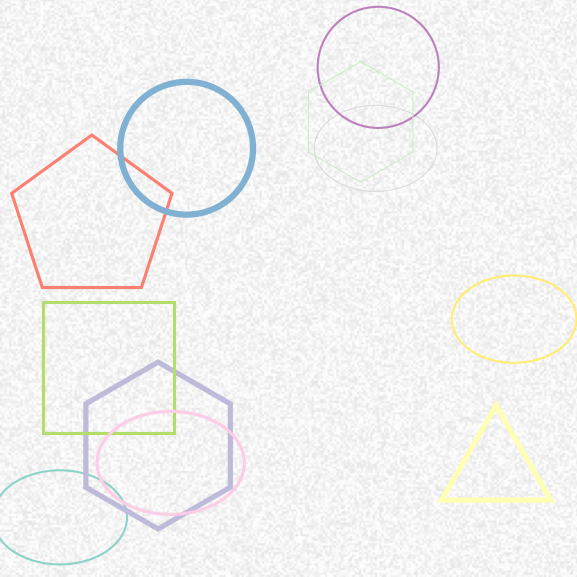[{"shape": "oval", "thickness": 1, "radius": 0.58, "center": [0.104, 0.103]}, {"shape": "triangle", "thickness": 2.5, "radius": 0.55, "center": [0.859, 0.188]}, {"shape": "hexagon", "thickness": 2.5, "radius": 0.72, "center": [0.274, 0.228]}, {"shape": "pentagon", "thickness": 1.5, "radius": 0.73, "center": [0.159, 0.619]}, {"shape": "circle", "thickness": 3, "radius": 0.57, "center": [0.323, 0.742]}, {"shape": "square", "thickness": 1.5, "radius": 0.57, "center": [0.188, 0.363]}, {"shape": "oval", "thickness": 1.5, "radius": 0.64, "center": [0.296, 0.198]}, {"shape": "oval", "thickness": 0.5, "radius": 0.53, "center": [0.65, 0.742]}, {"shape": "circle", "thickness": 1, "radius": 0.52, "center": [0.655, 0.882]}, {"shape": "hexagon", "thickness": 0.5, "radius": 0.52, "center": [0.625, 0.788]}, {"shape": "oval", "thickness": 1, "radius": 0.54, "center": [0.89, 0.446]}]